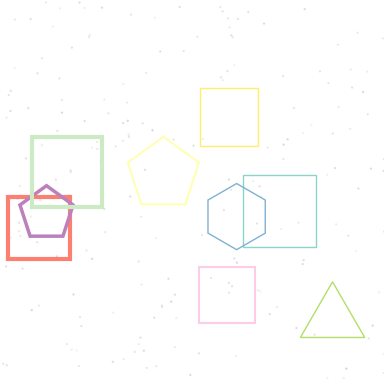[{"shape": "square", "thickness": 1, "radius": 0.47, "center": [0.727, 0.452]}, {"shape": "pentagon", "thickness": 1.5, "radius": 0.49, "center": [0.424, 0.548]}, {"shape": "square", "thickness": 3, "radius": 0.4, "center": [0.1, 0.409]}, {"shape": "hexagon", "thickness": 1, "radius": 0.43, "center": [0.615, 0.437]}, {"shape": "triangle", "thickness": 1, "radius": 0.48, "center": [0.864, 0.172]}, {"shape": "square", "thickness": 1.5, "radius": 0.36, "center": [0.59, 0.234]}, {"shape": "pentagon", "thickness": 2.5, "radius": 0.36, "center": [0.121, 0.445]}, {"shape": "square", "thickness": 3, "radius": 0.45, "center": [0.174, 0.553]}, {"shape": "square", "thickness": 1, "radius": 0.38, "center": [0.594, 0.696]}]